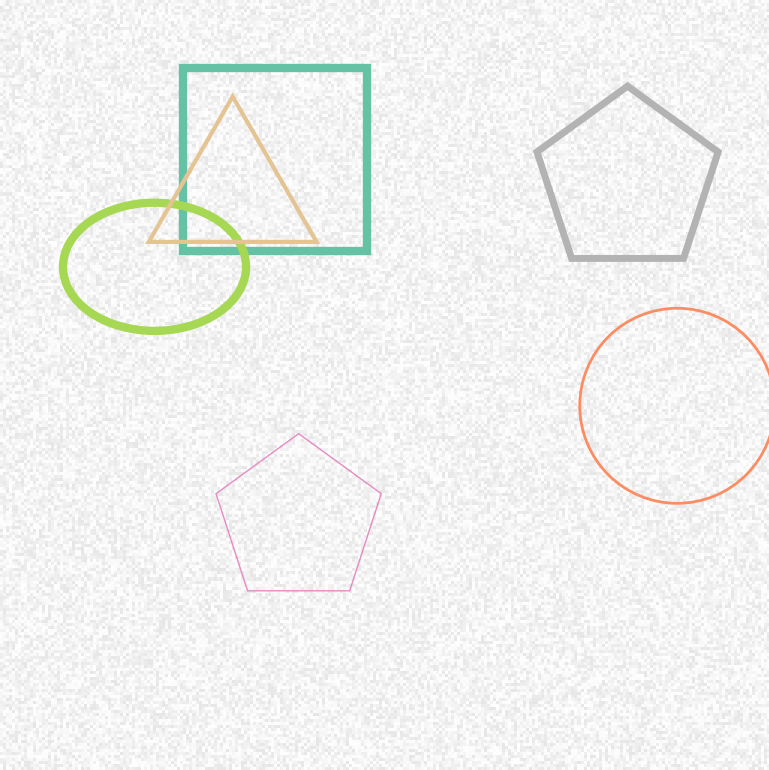[{"shape": "square", "thickness": 3, "radius": 0.6, "center": [0.357, 0.793]}, {"shape": "circle", "thickness": 1, "radius": 0.63, "center": [0.88, 0.473]}, {"shape": "pentagon", "thickness": 0.5, "radius": 0.56, "center": [0.388, 0.324]}, {"shape": "oval", "thickness": 3, "radius": 0.59, "center": [0.201, 0.654]}, {"shape": "triangle", "thickness": 1.5, "radius": 0.63, "center": [0.302, 0.749]}, {"shape": "pentagon", "thickness": 2.5, "radius": 0.62, "center": [0.815, 0.764]}]